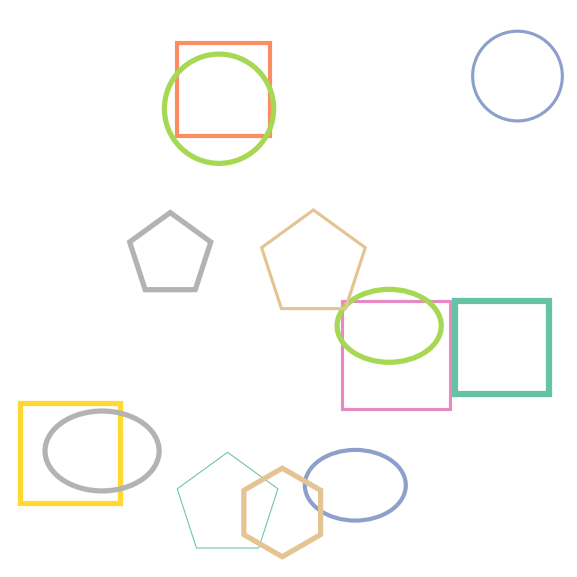[{"shape": "pentagon", "thickness": 0.5, "radius": 0.46, "center": [0.394, 0.124]}, {"shape": "square", "thickness": 3, "radius": 0.4, "center": [0.869, 0.398]}, {"shape": "square", "thickness": 2, "radius": 0.4, "center": [0.387, 0.844]}, {"shape": "oval", "thickness": 2, "radius": 0.44, "center": [0.615, 0.159]}, {"shape": "circle", "thickness": 1.5, "radius": 0.39, "center": [0.896, 0.867]}, {"shape": "square", "thickness": 1.5, "radius": 0.47, "center": [0.686, 0.385]}, {"shape": "oval", "thickness": 2.5, "radius": 0.45, "center": [0.674, 0.435]}, {"shape": "circle", "thickness": 2.5, "radius": 0.47, "center": [0.379, 0.811]}, {"shape": "square", "thickness": 2.5, "radius": 0.43, "center": [0.121, 0.215]}, {"shape": "hexagon", "thickness": 2.5, "radius": 0.38, "center": [0.489, 0.112]}, {"shape": "pentagon", "thickness": 1.5, "radius": 0.47, "center": [0.543, 0.541]}, {"shape": "oval", "thickness": 2.5, "radius": 0.49, "center": [0.177, 0.218]}, {"shape": "pentagon", "thickness": 2.5, "radius": 0.37, "center": [0.295, 0.557]}]